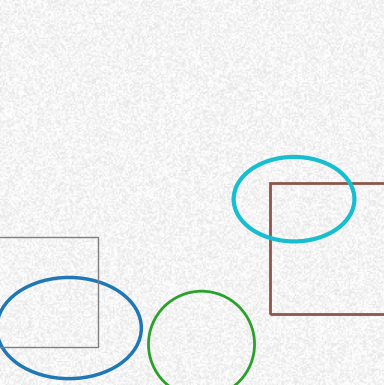[{"shape": "oval", "thickness": 2.5, "radius": 0.94, "center": [0.179, 0.148]}, {"shape": "circle", "thickness": 2, "radius": 0.69, "center": [0.523, 0.106]}, {"shape": "square", "thickness": 2, "radius": 0.85, "center": [0.872, 0.355]}, {"shape": "square", "thickness": 1, "radius": 0.72, "center": [0.11, 0.241]}, {"shape": "oval", "thickness": 3, "radius": 0.78, "center": [0.764, 0.483]}]